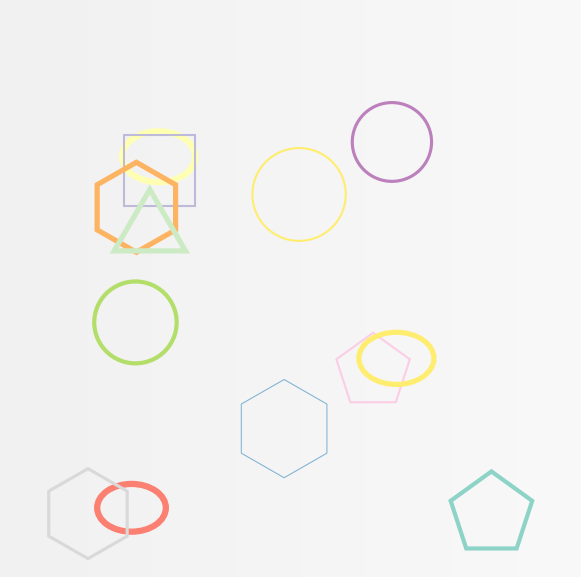[{"shape": "pentagon", "thickness": 2, "radius": 0.37, "center": [0.845, 0.109]}, {"shape": "oval", "thickness": 3, "radius": 0.31, "center": [0.273, 0.728]}, {"shape": "square", "thickness": 1, "radius": 0.31, "center": [0.274, 0.704]}, {"shape": "oval", "thickness": 3, "radius": 0.3, "center": [0.226, 0.12]}, {"shape": "hexagon", "thickness": 0.5, "radius": 0.43, "center": [0.489, 0.257]}, {"shape": "hexagon", "thickness": 2.5, "radius": 0.39, "center": [0.235, 0.64]}, {"shape": "circle", "thickness": 2, "radius": 0.35, "center": [0.233, 0.441]}, {"shape": "pentagon", "thickness": 1, "radius": 0.33, "center": [0.642, 0.356]}, {"shape": "hexagon", "thickness": 1.5, "radius": 0.39, "center": [0.151, 0.11]}, {"shape": "circle", "thickness": 1.5, "radius": 0.34, "center": [0.674, 0.753]}, {"shape": "triangle", "thickness": 2.5, "radius": 0.35, "center": [0.258, 0.6]}, {"shape": "circle", "thickness": 1, "radius": 0.4, "center": [0.515, 0.662]}, {"shape": "oval", "thickness": 2.5, "radius": 0.32, "center": [0.682, 0.379]}]